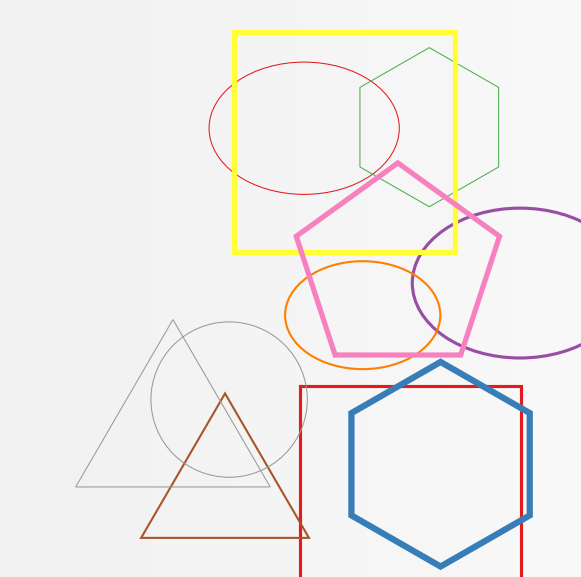[{"shape": "oval", "thickness": 0.5, "radius": 0.82, "center": [0.523, 0.777]}, {"shape": "square", "thickness": 1.5, "radius": 0.95, "center": [0.706, 0.141]}, {"shape": "hexagon", "thickness": 3, "radius": 0.89, "center": [0.758, 0.195]}, {"shape": "hexagon", "thickness": 0.5, "radius": 0.69, "center": [0.739, 0.779]}, {"shape": "oval", "thickness": 1.5, "radius": 0.93, "center": [0.895, 0.509]}, {"shape": "oval", "thickness": 1, "radius": 0.67, "center": [0.624, 0.453]}, {"shape": "square", "thickness": 2.5, "radius": 0.95, "center": [0.593, 0.753]}, {"shape": "triangle", "thickness": 1, "radius": 0.83, "center": [0.387, 0.151]}, {"shape": "pentagon", "thickness": 2.5, "radius": 0.92, "center": [0.685, 0.533]}, {"shape": "triangle", "thickness": 0.5, "radius": 0.97, "center": [0.298, 0.253]}, {"shape": "circle", "thickness": 0.5, "radius": 0.67, "center": [0.394, 0.307]}]